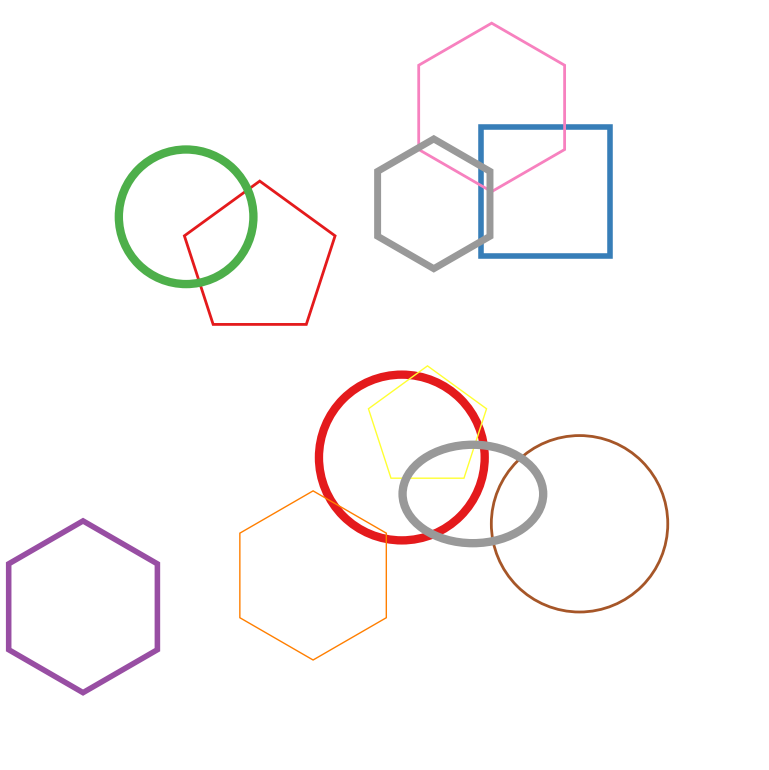[{"shape": "pentagon", "thickness": 1, "radius": 0.51, "center": [0.337, 0.662]}, {"shape": "circle", "thickness": 3, "radius": 0.54, "center": [0.522, 0.406]}, {"shape": "square", "thickness": 2, "radius": 0.42, "center": [0.708, 0.751]}, {"shape": "circle", "thickness": 3, "radius": 0.44, "center": [0.242, 0.718]}, {"shape": "hexagon", "thickness": 2, "radius": 0.56, "center": [0.108, 0.212]}, {"shape": "hexagon", "thickness": 0.5, "radius": 0.55, "center": [0.407, 0.253]}, {"shape": "pentagon", "thickness": 0.5, "radius": 0.4, "center": [0.555, 0.444]}, {"shape": "circle", "thickness": 1, "radius": 0.57, "center": [0.753, 0.32]}, {"shape": "hexagon", "thickness": 1, "radius": 0.55, "center": [0.639, 0.861]}, {"shape": "hexagon", "thickness": 2.5, "radius": 0.42, "center": [0.563, 0.735]}, {"shape": "oval", "thickness": 3, "radius": 0.46, "center": [0.614, 0.358]}]